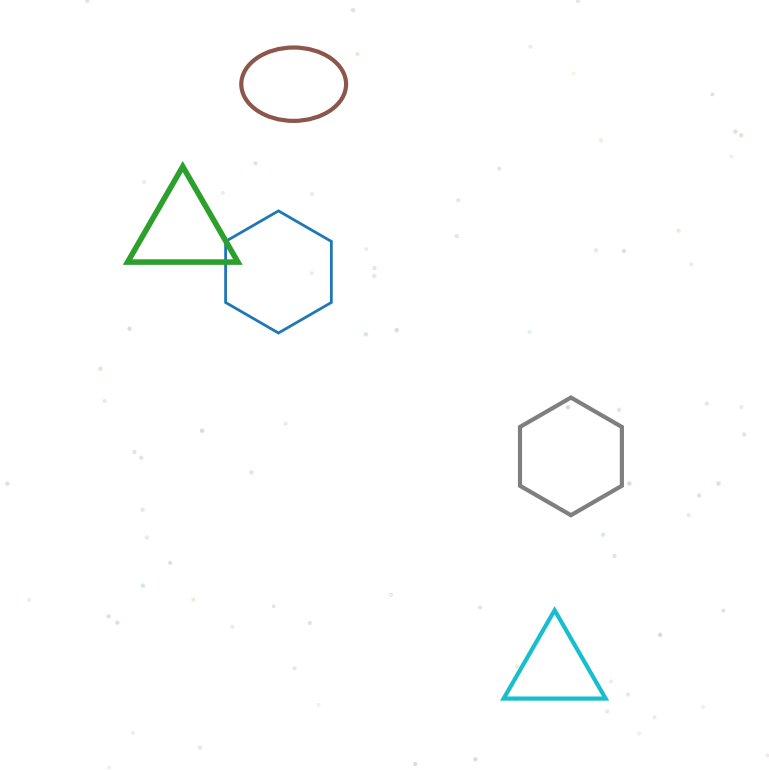[{"shape": "hexagon", "thickness": 1, "radius": 0.4, "center": [0.362, 0.647]}, {"shape": "triangle", "thickness": 2, "radius": 0.41, "center": [0.237, 0.701]}, {"shape": "oval", "thickness": 1.5, "radius": 0.34, "center": [0.381, 0.891]}, {"shape": "hexagon", "thickness": 1.5, "radius": 0.38, "center": [0.741, 0.407]}, {"shape": "triangle", "thickness": 1.5, "radius": 0.38, "center": [0.72, 0.131]}]